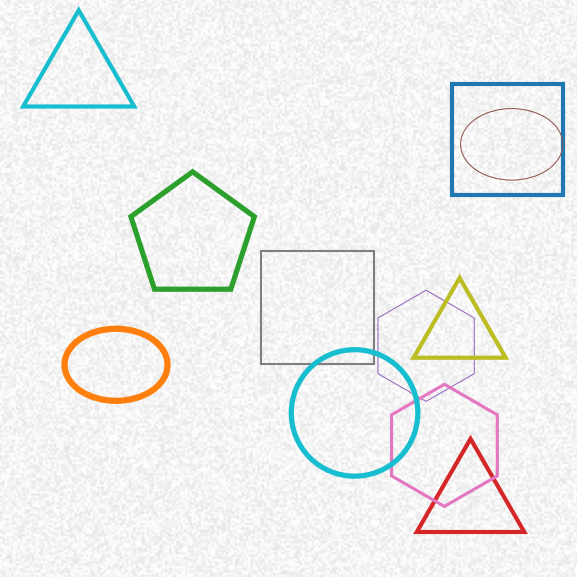[{"shape": "square", "thickness": 2, "radius": 0.48, "center": [0.879, 0.757]}, {"shape": "oval", "thickness": 3, "radius": 0.45, "center": [0.201, 0.367]}, {"shape": "pentagon", "thickness": 2.5, "radius": 0.56, "center": [0.334, 0.589]}, {"shape": "triangle", "thickness": 2, "radius": 0.54, "center": [0.815, 0.132]}, {"shape": "hexagon", "thickness": 0.5, "radius": 0.48, "center": [0.738, 0.4]}, {"shape": "oval", "thickness": 0.5, "radius": 0.44, "center": [0.886, 0.749]}, {"shape": "hexagon", "thickness": 1.5, "radius": 0.53, "center": [0.77, 0.228]}, {"shape": "square", "thickness": 1, "radius": 0.49, "center": [0.55, 0.467]}, {"shape": "triangle", "thickness": 2, "radius": 0.46, "center": [0.796, 0.426]}, {"shape": "circle", "thickness": 2.5, "radius": 0.55, "center": [0.614, 0.284]}, {"shape": "triangle", "thickness": 2, "radius": 0.56, "center": [0.136, 0.87]}]